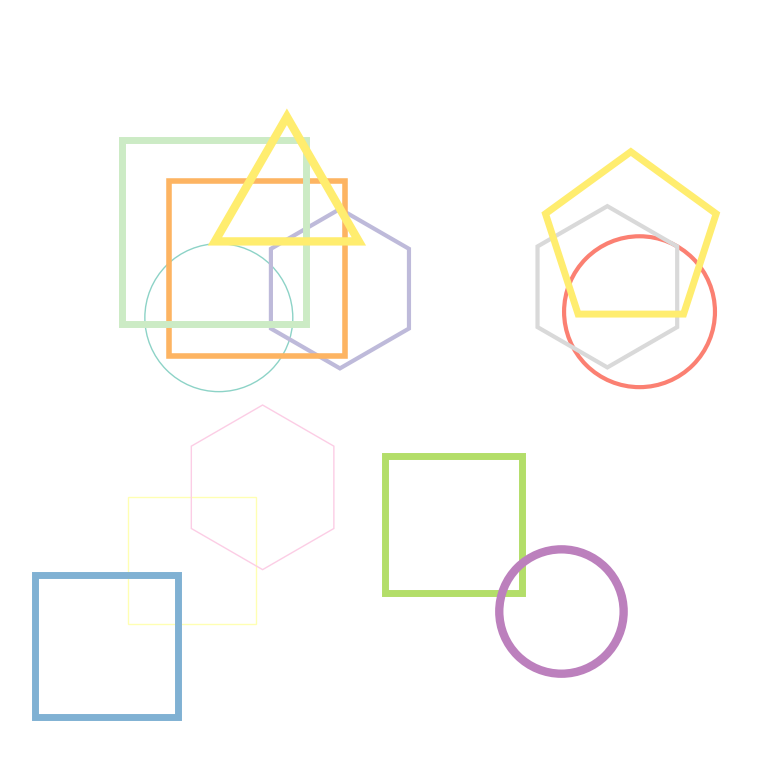[{"shape": "circle", "thickness": 0.5, "radius": 0.48, "center": [0.284, 0.587]}, {"shape": "square", "thickness": 0.5, "radius": 0.41, "center": [0.25, 0.272]}, {"shape": "hexagon", "thickness": 1.5, "radius": 0.52, "center": [0.441, 0.625]}, {"shape": "circle", "thickness": 1.5, "radius": 0.49, "center": [0.831, 0.595]}, {"shape": "square", "thickness": 2.5, "radius": 0.46, "center": [0.138, 0.161]}, {"shape": "square", "thickness": 2, "radius": 0.57, "center": [0.334, 0.652]}, {"shape": "square", "thickness": 2.5, "radius": 0.44, "center": [0.589, 0.319]}, {"shape": "hexagon", "thickness": 0.5, "radius": 0.53, "center": [0.341, 0.367]}, {"shape": "hexagon", "thickness": 1.5, "radius": 0.52, "center": [0.789, 0.628]}, {"shape": "circle", "thickness": 3, "radius": 0.4, "center": [0.729, 0.206]}, {"shape": "square", "thickness": 2.5, "radius": 0.6, "center": [0.278, 0.699]}, {"shape": "triangle", "thickness": 3, "radius": 0.54, "center": [0.373, 0.74]}, {"shape": "pentagon", "thickness": 2.5, "radius": 0.58, "center": [0.819, 0.686]}]